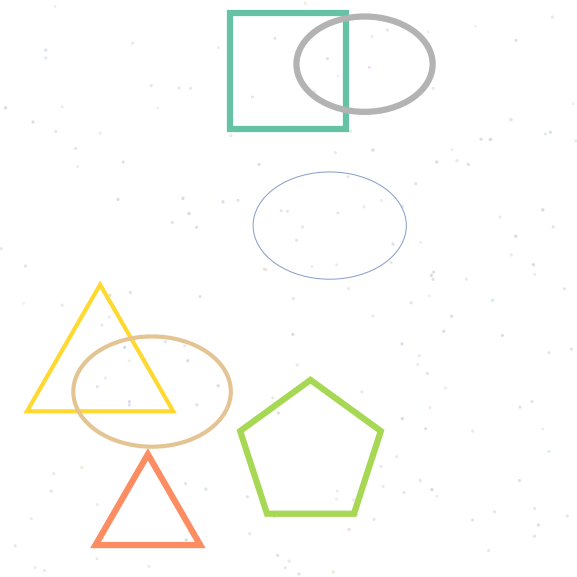[{"shape": "square", "thickness": 3, "radius": 0.5, "center": [0.499, 0.876]}, {"shape": "triangle", "thickness": 3, "radius": 0.52, "center": [0.256, 0.108]}, {"shape": "oval", "thickness": 0.5, "radius": 0.66, "center": [0.571, 0.609]}, {"shape": "pentagon", "thickness": 3, "radius": 0.64, "center": [0.538, 0.213]}, {"shape": "triangle", "thickness": 2, "radius": 0.73, "center": [0.173, 0.36]}, {"shape": "oval", "thickness": 2, "radius": 0.68, "center": [0.263, 0.321]}, {"shape": "oval", "thickness": 3, "radius": 0.59, "center": [0.631, 0.888]}]